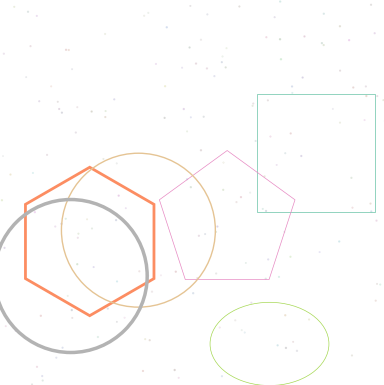[{"shape": "square", "thickness": 0.5, "radius": 0.77, "center": [0.821, 0.603]}, {"shape": "hexagon", "thickness": 2, "radius": 0.96, "center": [0.233, 0.373]}, {"shape": "pentagon", "thickness": 0.5, "radius": 0.93, "center": [0.59, 0.424]}, {"shape": "oval", "thickness": 0.5, "radius": 0.77, "center": [0.7, 0.107]}, {"shape": "circle", "thickness": 1, "radius": 1.0, "center": [0.359, 0.402]}, {"shape": "circle", "thickness": 2.5, "radius": 0.99, "center": [0.184, 0.283]}]